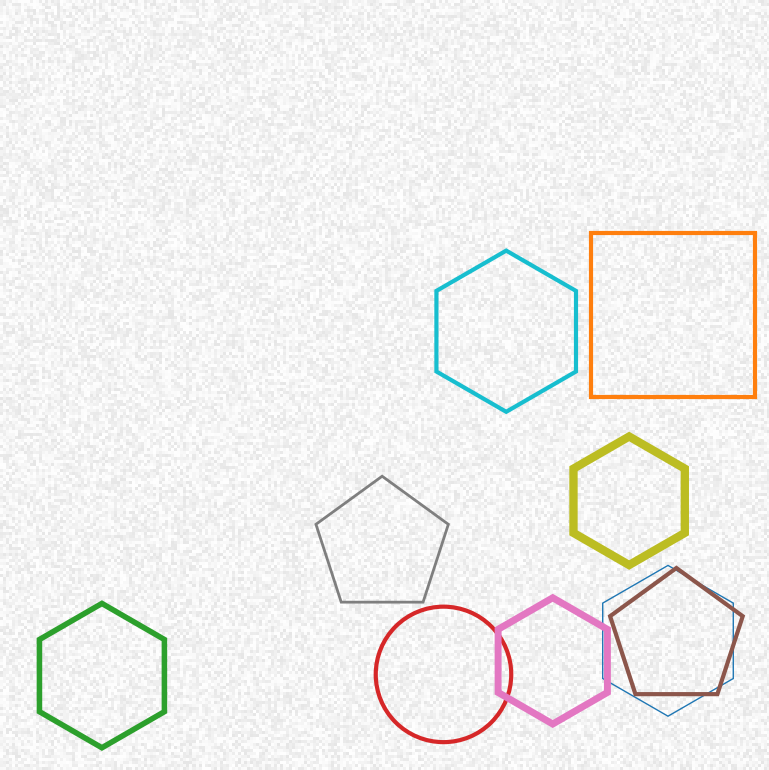[{"shape": "hexagon", "thickness": 0.5, "radius": 0.49, "center": [0.868, 0.168]}, {"shape": "square", "thickness": 1.5, "radius": 0.53, "center": [0.874, 0.591]}, {"shape": "hexagon", "thickness": 2, "radius": 0.47, "center": [0.132, 0.123]}, {"shape": "circle", "thickness": 1.5, "radius": 0.44, "center": [0.576, 0.124]}, {"shape": "pentagon", "thickness": 1.5, "radius": 0.45, "center": [0.878, 0.172]}, {"shape": "hexagon", "thickness": 2.5, "radius": 0.41, "center": [0.718, 0.142]}, {"shape": "pentagon", "thickness": 1, "radius": 0.45, "center": [0.496, 0.291]}, {"shape": "hexagon", "thickness": 3, "radius": 0.42, "center": [0.817, 0.35]}, {"shape": "hexagon", "thickness": 1.5, "radius": 0.52, "center": [0.657, 0.57]}]